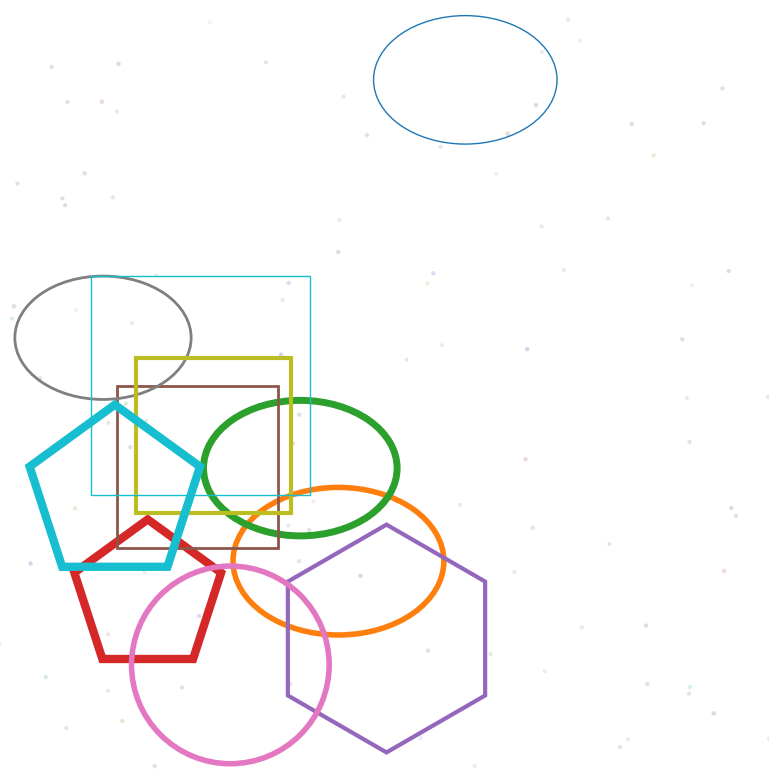[{"shape": "oval", "thickness": 0.5, "radius": 0.6, "center": [0.604, 0.896]}, {"shape": "oval", "thickness": 2, "radius": 0.68, "center": [0.44, 0.271]}, {"shape": "oval", "thickness": 2.5, "radius": 0.63, "center": [0.39, 0.392]}, {"shape": "pentagon", "thickness": 3, "radius": 0.5, "center": [0.192, 0.225]}, {"shape": "hexagon", "thickness": 1.5, "radius": 0.74, "center": [0.502, 0.171]}, {"shape": "square", "thickness": 1, "radius": 0.53, "center": [0.256, 0.393]}, {"shape": "circle", "thickness": 2, "radius": 0.64, "center": [0.299, 0.137]}, {"shape": "oval", "thickness": 1, "radius": 0.57, "center": [0.134, 0.561]}, {"shape": "square", "thickness": 1.5, "radius": 0.5, "center": [0.278, 0.434]}, {"shape": "square", "thickness": 0.5, "radius": 0.71, "center": [0.26, 0.499]}, {"shape": "pentagon", "thickness": 3, "radius": 0.58, "center": [0.149, 0.358]}]